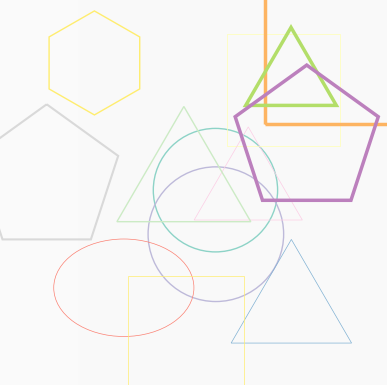[{"shape": "circle", "thickness": 1, "radius": 0.8, "center": [0.556, 0.506]}, {"shape": "square", "thickness": 0.5, "radius": 0.72, "center": [0.732, 0.767]}, {"shape": "circle", "thickness": 1, "radius": 0.87, "center": [0.557, 0.392]}, {"shape": "oval", "thickness": 0.5, "radius": 0.9, "center": [0.32, 0.253]}, {"shape": "triangle", "thickness": 0.5, "radius": 0.9, "center": [0.752, 0.199]}, {"shape": "square", "thickness": 2.5, "radius": 0.99, "center": [0.881, 0.875]}, {"shape": "triangle", "thickness": 2.5, "radius": 0.68, "center": [0.751, 0.794]}, {"shape": "triangle", "thickness": 0.5, "radius": 0.81, "center": [0.641, 0.509]}, {"shape": "pentagon", "thickness": 1.5, "radius": 0.97, "center": [0.12, 0.535]}, {"shape": "pentagon", "thickness": 2.5, "radius": 0.97, "center": [0.792, 0.637]}, {"shape": "triangle", "thickness": 1, "radius": 1.0, "center": [0.474, 0.524]}, {"shape": "square", "thickness": 0.5, "radius": 0.75, "center": [0.48, 0.133]}, {"shape": "hexagon", "thickness": 1, "radius": 0.68, "center": [0.244, 0.837]}]